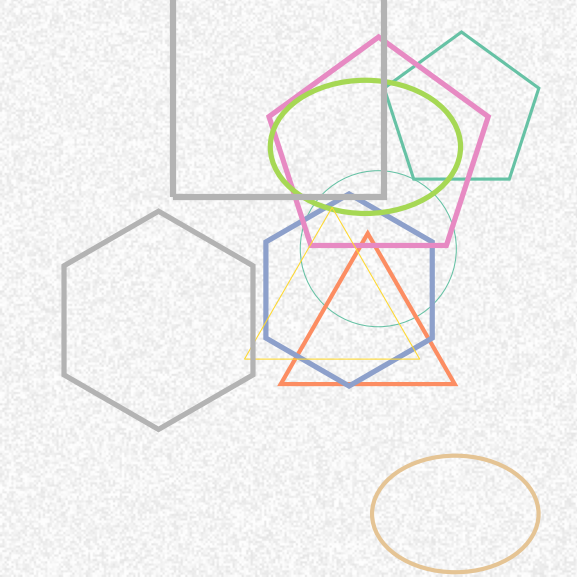[{"shape": "circle", "thickness": 0.5, "radius": 0.68, "center": [0.655, 0.568]}, {"shape": "pentagon", "thickness": 1.5, "radius": 0.7, "center": [0.799, 0.803]}, {"shape": "triangle", "thickness": 2, "radius": 0.87, "center": [0.637, 0.421]}, {"shape": "hexagon", "thickness": 2.5, "radius": 0.83, "center": [0.604, 0.497]}, {"shape": "pentagon", "thickness": 2.5, "radius": 1.0, "center": [0.656, 0.736]}, {"shape": "oval", "thickness": 2.5, "radius": 0.82, "center": [0.633, 0.745]}, {"shape": "triangle", "thickness": 0.5, "radius": 0.88, "center": [0.575, 0.465]}, {"shape": "oval", "thickness": 2, "radius": 0.72, "center": [0.788, 0.109]}, {"shape": "hexagon", "thickness": 2.5, "radius": 0.94, "center": [0.274, 0.444]}, {"shape": "square", "thickness": 3, "radius": 0.91, "center": [0.482, 0.84]}]